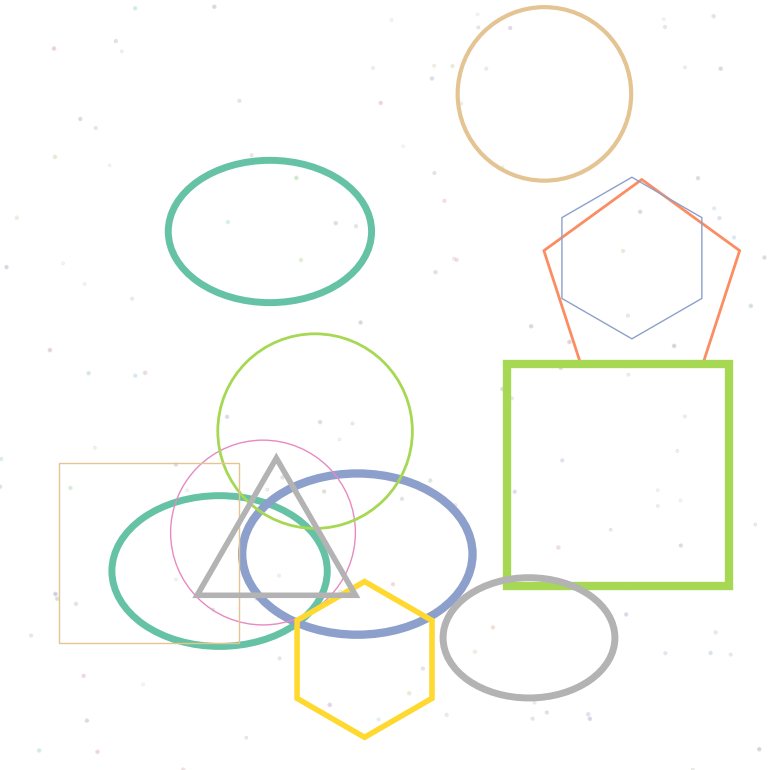[{"shape": "oval", "thickness": 2.5, "radius": 0.66, "center": [0.351, 0.699]}, {"shape": "oval", "thickness": 2.5, "radius": 0.7, "center": [0.285, 0.258]}, {"shape": "pentagon", "thickness": 1, "radius": 0.67, "center": [0.833, 0.633]}, {"shape": "hexagon", "thickness": 0.5, "radius": 0.52, "center": [0.821, 0.665]}, {"shape": "oval", "thickness": 3, "radius": 0.75, "center": [0.464, 0.28]}, {"shape": "circle", "thickness": 0.5, "radius": 0.6, "center": [0.342, 0.308]}, {"shape": "square", "thickness": 3, "radius": 0.72, "center": [0.803, 0.383]}, {"shape": "circle", "thickness": 1, "radius": 0.63, "center": [0.409, 0.44]}, {"shape": "hexagon", "thickness": 2, "radius": 0.51, "center": [0.473, 0.144]}, {"shape": "square", "thickness": 0.5, "radius": 0.59, "center": [0.194, 0.282]}, {"shape": "circle", "thickness": 1.5, "radius": 0.56, "center": [0.707, 0.878]}, {"shape": "triangle", "thickness": 2, "radius": 0.59, "center": [0.359, 0.286]}, {"shape": "oval", "thickness": 2.5, "radius": 0.56, "center": [0.687, 0.172]}]